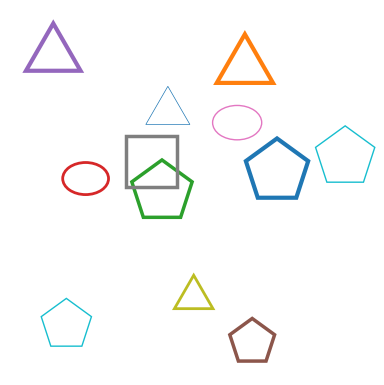[{"shape": "triangle", "thickness": 0.5, "radius": 0.33, "center": [0.436, 0.71]}, {"shape": "pentagon", "thickness": 3, "radius": 0.43, "center": [0.72, 0.555]}, {"shape": "triangle", "thickness": 3, "radius": 0.42, "center": [0.636, 0.827]}, {"shape": "pentagon", "thickness": 2.5, "radius": 0.41, "center": [0.421, 0.502]}, {"shape": "oval", "thickness": 2, "radius": 0.3, "center": [0.222, 0.536]}, {"shape": "triangle", "thickness": 3, "radius": 0.41, "center": [0.138, 0.857]}, {"shape": "pentagon", "thickness": 2.5, "radius": 0.31, "center": [0.655, 0.112]}, {"shape": "oval", "thickness": 1, "radius": 0.32, "center": [0.616, 0.681]}, {"shape": "square", "thickness": 2.5, "radius": 0.33, "center": [0.394, 0.581]}, {"shape": "triangle", "thickness": 2, "radius": 0.29, "center": [0.503, 0.227]}, {"shape": "pentagon", "thickness": 1, "radius": 0.34, "center": [0.172, 0.156]}, {"shape": "pentagon", "thickness": 1, "radius": 0.4, "center": [0.897, 0.592]}]